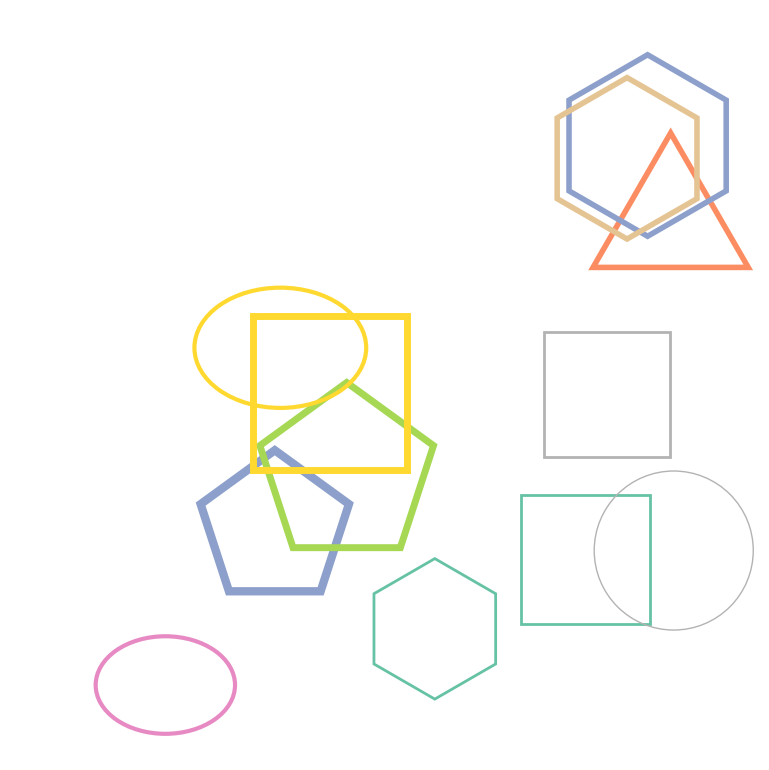[{"shape": "hexagon", "thickness": 1, "radius": 0.46, "center": [0.565, 0.183]}, {"shape": "square", "thickness": 1, "radius": 0.42, "center": [0.76, 0.273]}, {"shape": "triangle", "thickness": 2, "radius": 0.58, "center": [0.871, 0.711]}, {"shape": "pentagon", "thickness": 3, "radius": 0.51, "center": [0.357, 0.314]}, {"shape": "hexagon", "thickness": 2, "radius": 0.59, "center": [0.841, 0.811]}, {"shape": "oval", "thickness": 1.5, "radius": 0.45, "center": [0.215, 0.11]}, {"shape": "pentagon", "thickness": 2.5, "radius": 0.59, "center": [0.45, 0.385]}, {"shape": "oval", "thickness": 1.5, "radius": 0.56, "center": [0.364, 0.548]}, {"shape": "square", "thickness": 2.5, "radius": 0.5, "center": [0.428, 0.49]}, {"shape": "hexagon", "thickness": 2, "radius": 0.52, "center": [0.814, 0.794]}, {"shape": "square", "thickness": 1, "radius": 0.41, "center": [0.788, 0.488]}, {"shape": "circle", "thickness": 0.5, "radius": 0.52, "center": [0.875, 0.285]}]